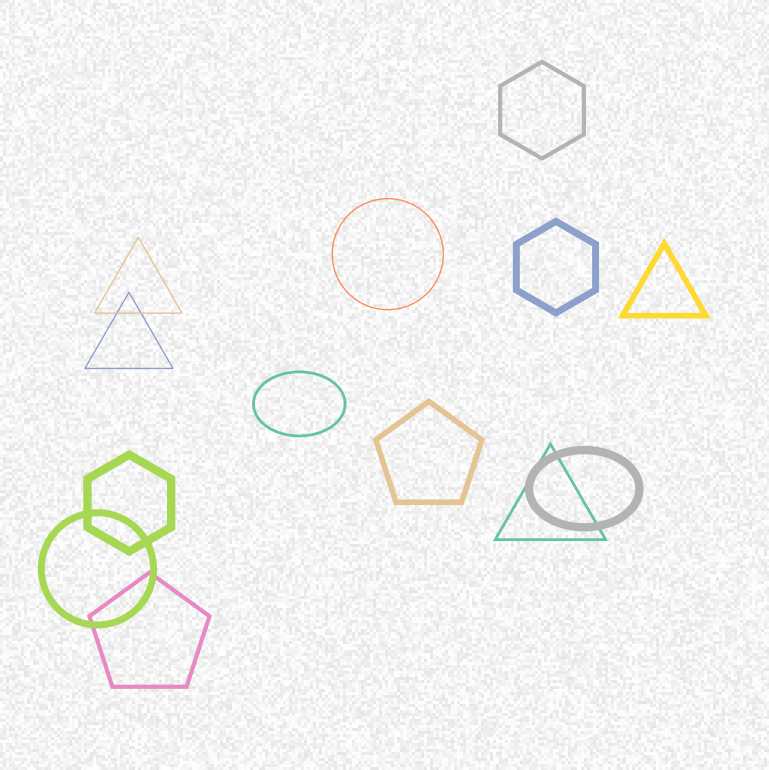[{"shape": "triangle", "thickness": 1, "radius": 0.41, "center": [0.715, 0.341]}, {"shape": "oval", "thickness": 1, "radius": 0.3, "center": [0.389, 0.475]}, {"shape": "circle", "thickness": 0.5, "radius": 0.36, "center": [0.504, 0.67]}, {"shape": "triangle", "thickness": 0.5, "radius": 0.33, "center": [0.167, 0.555]}, {"shape": "hexagon", "thickness": 2.5, "radius": 0.3, "center": [0.722, 0.653]}, {"shape": "pentagon", "thickness": 1.5, "radius": 0.41, "center": [0.194, 0.174]}, {"shape": "hexagon", "thickness": 3, "radius": 0.31, "center": [0.168, 0.347]}, {"shape": "circle", "thickness": 2.5, "radius": 0.36, "center": [0.127, 0.261]}, {"shape": "triangle", "thickness": 2, "radius": 0.31, "center": [0.863, 0.621]}, {"shape": "triangle", "thickness": 0.5, "radius": 0.33, "center": [0.18, 0.626]}, {"shape": "pentagon", "thickness": 2, "radius": 0.36, "center": [0.557, 0.406]}, {"shape": "oval", "thickness": 3, "radius": 0.36, "center": [0.759, 0.365]}, {"shape": "hexagon", "thickness": 1.5, "radius": 0.31, "center": [0.704, 0.857]}]